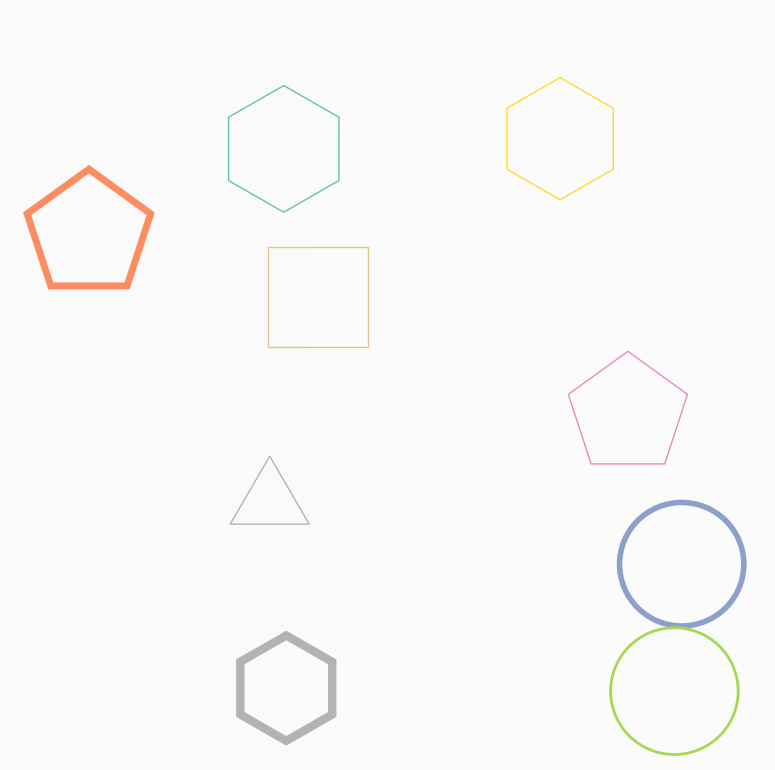[{"shape": "hexagon", "thickness": 0.5, "radius": 0.41, "center": [0.366, 0.807]}, {"shape": "pentagon", "thickness": 2.5, "radius": 0.42, "center": [0.115, 0.697]}, {"shape": "circle", "thickness": 2, "radius": 0.4, "center": [0.88, 0.267]}, {"shape": "pentagon", "thickness": 0.5, "radius": 0.4, "center": [0.81, 0.463]}, {"shape": "circle", "thickness": 1, "radius": 0.41, "center": [0.87, 0.102]}, {"shape": "hexagon", "thickness": 0.5, "radius": 0.4, "center": [0.723, 0.82]}, {"shape": "square", "thickness": 0.5, "radius": 0.32, "center": [0.41, 0.614]}, {"shape": "triangle", "thickness": 0.5, "radius": 0.29, "center": [0.348, 0.349]}, {"shape": "hexagon", "thickness": 3, "radius": 0.34, "center": [0.369, 0.106]}]